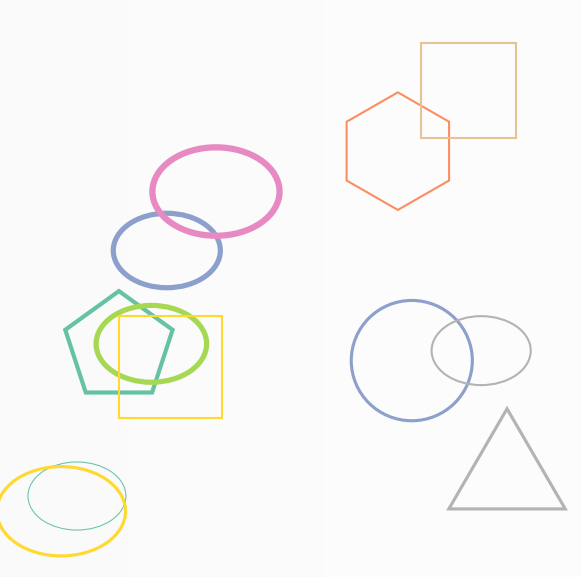[{"shape": "pentagon", "thickness": 2, "radius": 0.49, "center": [0.205, 0.398]}, {"shape": "oval", "thickness": 0.5, "radius": 0.42, "center": [0.132, 0.14]}, {"shape": "hexagon", "thickness": 1, "radius": 0.51, "center": [0.684, 0.737]}, {"shape": "oval", "thickness": 2.5, "radius": 0.46, "center": [0.287, 0.565]}, {"shape": "circle", "thickness": 1.5, "radius": 0.52, "center": [0.708, 0.375]}, {"shape": "oval", "thickness": 3, "radius": 0.55, "center": [0.372, 0.667]}, {"shape": "oval", "thickness": 2.5, "radius": 0.48, "center": [0.26, 0.404]}, {"shape": "oval", "thickness": 1.5, "radius": 0.55, "center": [0.105, 0.114]}, {"shape": "square", "thickness": 1, "radius": 0.44, "center": [0.294, 0.364]}, {"shape": "square", "thickness": 1, "radius": 0.41, "center": [0.805, 0.842]}, {"shape": "oval", "thickness": 1, "radius": 0.43, "center": [0.828, 0.392]}, {"shape": "triangle", "thickness": 1.5, "radius": 0.58, "center": [0.872, 0.176]}]